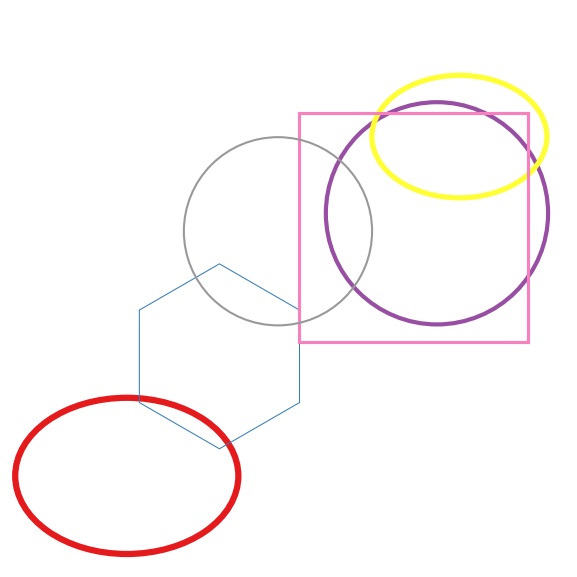[{"shape": "oval", "thickness": 3, "radius": 0.97, "center": [0.22, 0.175]}, {"shape": "hexagon", "thickness": 0.5, "radius": 0.8, "center": [0.38, 0.382]}, {"shape": "circle", "thickness": 2, "radius": 0.96, "center": [0.757, 0.63]}, {"shape": "oval", "thickness": 2.5, "radius": 0.76, "center": [0.796, 0.763]}, {"shape": "square", "thickness": 1.5, "radius": 0.99, "center": [0.716, 0.605]}, {"shape": "circle", "thickness": 1, "radius": 0.81, "center": [0.481, 0.599]}]